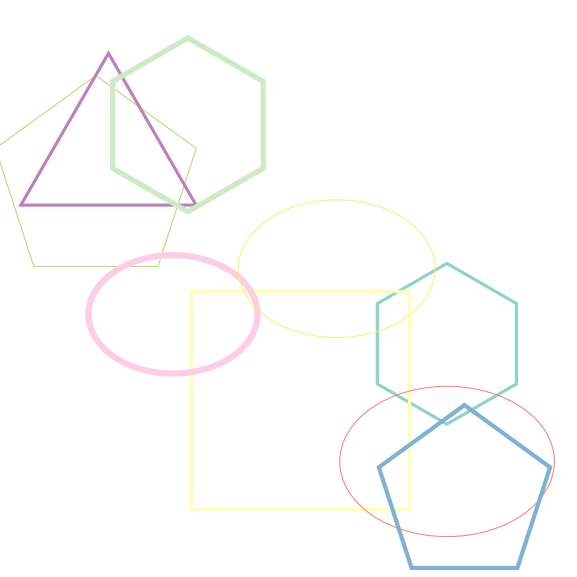[{"shape": "hexagon", "thickness": 1.5, "radius": 0.7, "center": [0.774, 0.404]}, {"shape": "square", "thickness": 1.5, "radius": 0.94, "center": [0.52, 0.306]}, {"shape": "oval", "thickness": 0.5, "radius": 0.93, "center": [0.774, 0.2]}, {"shape": "pentagon", "thickness": 2, "radius": 0.78, "center": [0.804, 0.142]}, {"shape": "pentagon", "thickness": 0.5, "radius": 0.91, "center": [0.166, 0.686]}, {"shape": "oval", "thickness": 3, "radius": 0.73, "center": [0.3, 0.455]}, {"shape": "triangle", "thickness": 1.5, "radius": 0.88, "center": [0.188, 0.732]}, {"shape": "hexagon", "thickness": 2.5, "radius": 0.75, "center": [0.325, 0.783]}, {"shape": "oval", "thickness": 0.5, "radius": 0.85, "center": [0.583, 0.534]}]